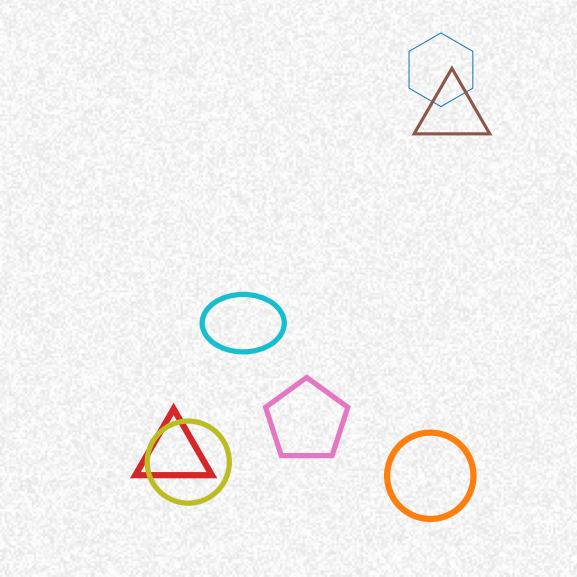[{"shape": "hexagon", "thickness": 0.5, "radius": 0.32, "center": [0.764, 0.878]}, {"shape": "circle", "thickness": 3, "radius": 0.37, "center": [0.745, 0.175]}, {"shape": "triangle", "thickness": 3, "radius": 0.38, "center": [0.301, 0.215]}, {"shape": "triangle", "thickness": 1.5, "radius": 0.38, "center": [0.783, 0.805]}, {"shape": "pentagon", "thickness": 2.5, "radius": 0.37, "center": [0.531, 0.271]}, {"shape": "circle", "thickness": 2.5, "radius": 0.36, "center": [0.326, 0.199]}, {"shape": "oval", "thickness": 2.5, "radius": 0.36, "center": [0.421, 0.44]}]